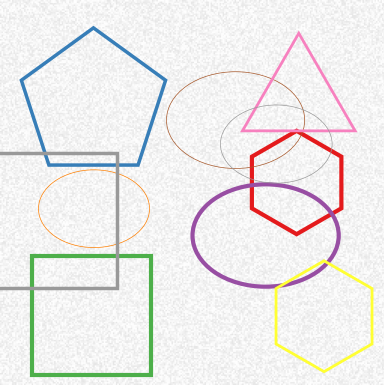[{"shape": "hexagon", "thickness": 3, "radius": 0.67, "center": [0.77, 0.526]}, {"shape": "pentagon", "thickness": 2.5, "radius": 0.98, "center": [0.243, 0.731]}, {"shape": "square", "thickness": 3, "radius": 0.78, "center": [0.238, 0.181]}, {"shape": "oval", "thickness": 3, "radius": 0.95, "center": [0.69, 0.388]}, {"shape": "oval", "thickness": 0.5, "radius": 0.72, "center": [0.244, 0.458]}, {"shape": "hexagon", "thickness": 2, "radius": 0.72, "center": [0.842, 0.179]}, {"shape": "oval", "thickness": 0.5, "radius": 0.9, "center": [0.612, 0.688]}, {"shape": "triangle", "thickness": 2, "radius": 0.84, "center": [0.776, 0.745]}, {"shape": "square", "thickness": 2.5, "radius": 0.87, "center": [0.13, 0.427]}, {"shape": "oval", "thickness": 0.5, "radius": 0.73, "center": [0.718, 0.626]}]